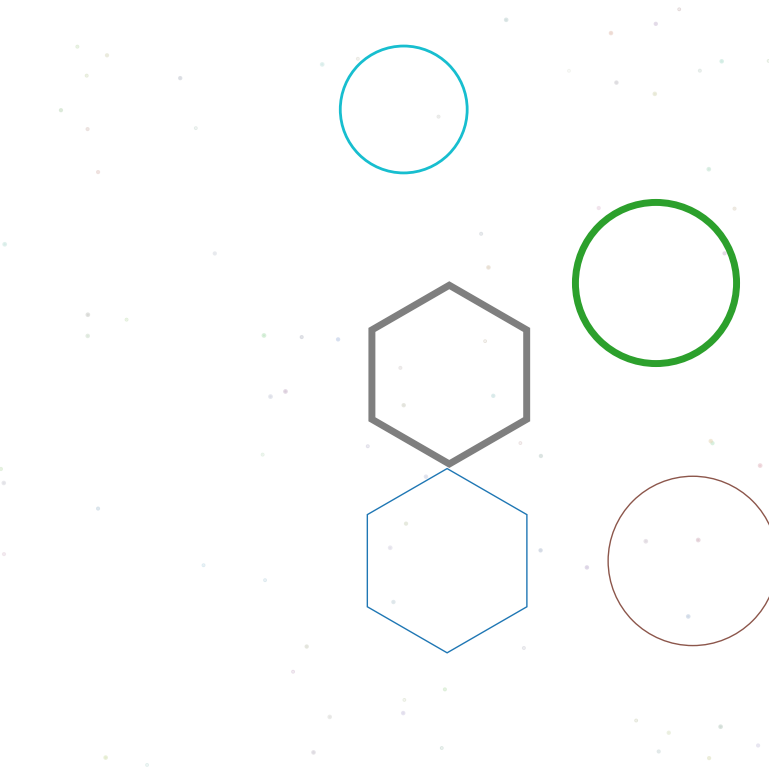[{"shape": "hexagon", "thickness": 0.5, "radius": 0.6, "center": [0.581, 0.272]}, {"shape": "circle", "thickness": 2.5, "radius": 0.52, "center": [0.852, 0.632]}, {"shape": "circle", "thickness": 0.5, "radius": 0.55, "center": [0.9, 0.272]}, {"shape": "hexagon", "thickness": 2.5, "radius": 0.58, "center": [0.584, 0.514]}, {"shape": "circle", "thickness": 1, "radius": 0.41, "center": [0.524, 0.858]}]